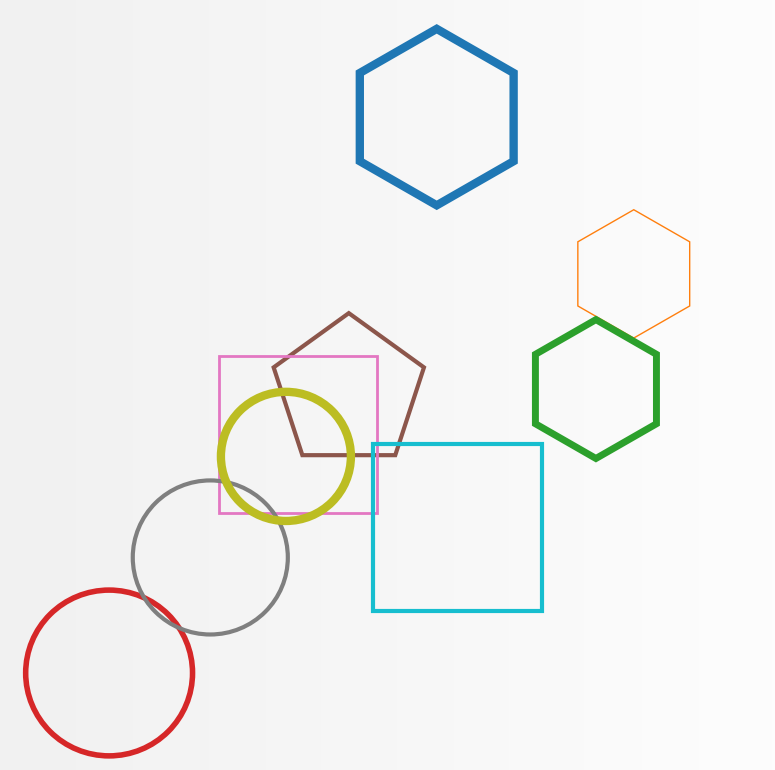[{"shape": "hexagon", "thickness": 3, "radius": 0.57, "center": [0.564, 0.848]}, {"shape": "hexagon", "thickness": 0.5, "radius": 0.42, "center": [0.818, 0.644]}, {"shape": "hexagon", "thickness": 2.5, "radius": 0.45, "center": [0.769, 0.495]}, {"shape": "circle", "thickness": 2, "radius": 0.54, "center": [0.141, 0.126]}, {"shape": "pentagon", "thickness": 1.5, "radius": 0.51, "center": [0.45, 0.491]}, {"shape": "square", "thickness": 1, "radius": 0.51, "center": [0.384, 0.436]}, {"shape": "circle", "thickness": 1.5, "radius": 0.5, "center": [0.271, 0.276]}, {"shape": "circle", "thickness": 3, "radius": 0.42, "center": [0.369, 0.407]}, {"shape": "square", "thickness": 1.5, "radius": 0.54, "center": [0.59, 0.315]}]